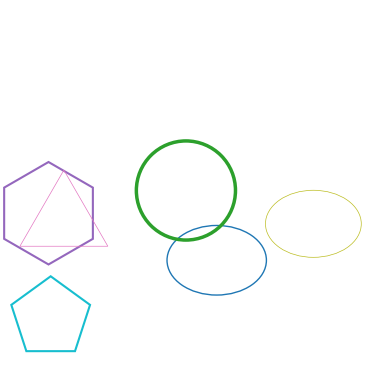[{"shape": "oval", "thickness": 1, "radius": 0.65, "center": [0.563, 0.324]}, {"shape": "circle", "thickness": 2.5, "radius": 0.64, "center": [0.483, 0.505]}, {"shape": "hexagon", "thickness": 1.5, "radius": 0.67, "center": [0.126, 0.446]}, {"shape": "triangle", "thickness": 0.5, "radius": 0.66, "center": [0.166, 0.426]}, {"shape": "oval", "thickness": 0.5, "radius": 0.62, "center": [0.814, 0.419]}, {"shape": "pentagon", "thickness": 1.5, "radius": 0.54, "center": [0.132, 0.175]}]